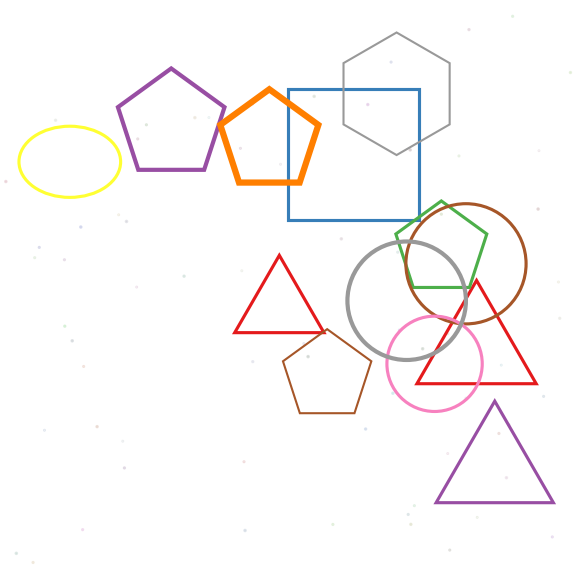[{"shape": "triangle", "thickness": 1.5, "radius": 0.6, "center": [0.825, 0.394]}, {"shape": "triangle", "thickness": 1.5, "radius": 0.45, "center": [0.484, 0.468]}, {"shape": "square", "thickness": 1.5, "radius": 0.57, "center": [0.612, 0.731]}, {"shape": "pentagon", "thickness": 1.5, "radius": 0.41, "center": [0.764, 0.568]}, {"shape": "pentagon", "thickness": 2, "radius": 0.49, "center": [0.296, 0.784]}, {"shape": "triangle", "thickness": 1.5, "radius": 0.59, "center": [0.857, 0.187]}, {"shape": "pentagon", "thickness": 3, "radius": 0.45, "center": [0.466, 0.755]}, {"shape": "oval", "thickness": 1.5, "radius": 0.44, "center": [0.121, 0.719]}, {"shape": "pentagon", "thickness": 1, "radius": 0.4, "center": [0.567, 0.349]}, {"shape": "circle", "thickness": 1.5, "radius": 0.52, "center": [0.807, 0.542]}, {"shape": "circle", "thickness": 1.5, "radius": 0.41, "center": [0.753, 0.369]}, {"shape": "circle", "thickness": 2, "radius": 0.51, "center": [0.704, 0.478]}, {"shape": "hexagon", "thickness": 1, "radius": 0.53, "center": [0.687, 0.837]}]